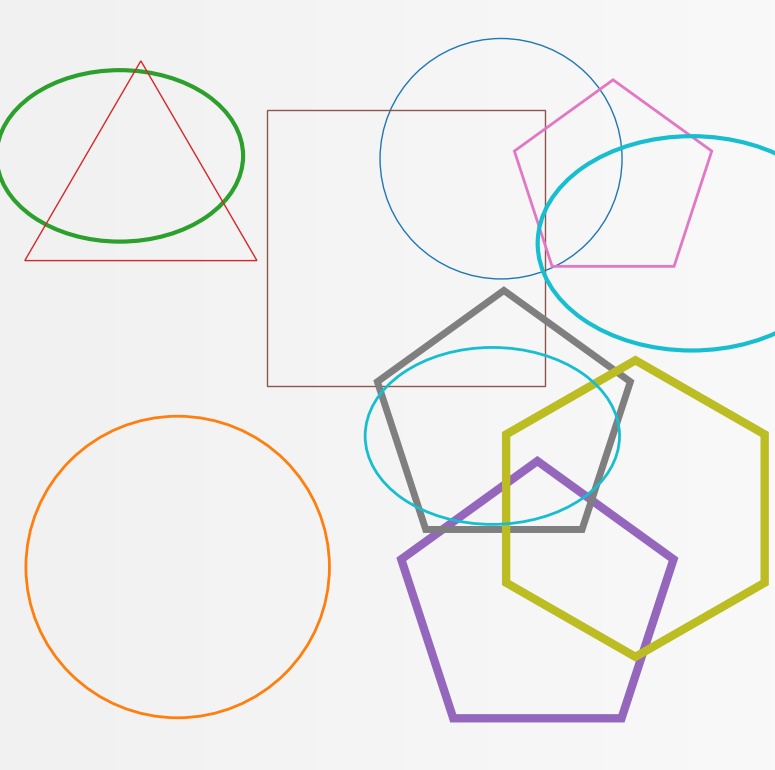[{"shape": "circle", "thickness": 0.5, "radius": 0.78, "center": [0.647, 0.794]}, {"shape": "circle", "thickness": 1, "radius": 0.98, "center": [0.229, 0.264]}, {"shape": "oval", "thickness": 1.5, "radius": 0.8, "center": [0.155, 0.798]}, {"shape": "triangle", "thickness": 0.5, "radius": 0.86, "center": [0.182, 0.748]}, {"shape": "pentagon", "thickness": 3, "radius": 0.92, "center": [0.693, 0.217]}, {"shape": "square", "thickness": 0.5, "radius": 0.9, "center": [0.523, 0.678]}, {"shape": "pentagon", "thickness": 1, "radius": 0.67, "center": [0.791, 0.762]}, {"shape": "pentagon", "thickness": 2.5, "radius": 0.86, "center": [0.65, 0.451]}, {"shape": "hexagon", "thickness": 3, "radius": 0.96, "center": [0.82, 0.34]}, {"shape": "oval", "thickness": 1, "radius": 0.82, "center": [0.635, 0.434]}, {"shape": "oval", "thickness": 1.5, "radius": 0.99, "center": [0.893, 0.684]}]